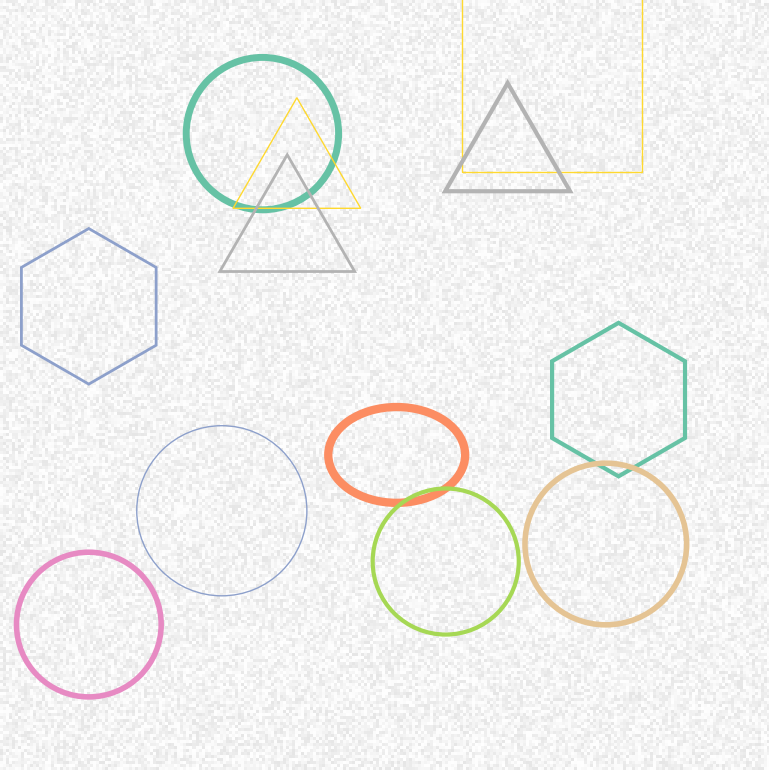[{"shape": "hexagon", "thickness": 1.5, "radius": 0.5, "center": [0.803, 0.481]}, {"shape": "circle", "thickness": 2.5, "radius": 0.49, "center": [0.341, 0.826]}, {"shape": "oval", "thickness": 3, "radius": 0.44, "center": [0.515, 0.409]}, {"shape": "hexagon", "thickness": 1, "radius": 0.51, "center": [0.115, 0.602]}, {"shape": "circle", "thickness": 0.5, "radius": 0.55, "center": [0.288, 0.337]}, {"shape": "circle", "thickness": 2, "radius": 0.47, "center": [0.115, 0.189]}, {"shape": "circle", "thickness": 1.5, "radius": 0.47, "center": [0.579, 0.271]}, {"shape": "square", "thickness": 0.5, "radius": 0.58, "center": [0.717, 0.893]}, {"shape": "triangle", "thickness": 0.5, "radius": 0.48, "center": [0.386, 0.777]}, {"shape": "circle", "thickness": 2, "radius": 0.52, "center": [0.787, 0.294]}, {"shape": "triangle", "thickness": 1.5, "radius": 0.47, "center": [0.659, 0.798]}, {"shape": "triangle", "thickness": 1, "radius": 0.51, "center": [0.373, 0.698]}]